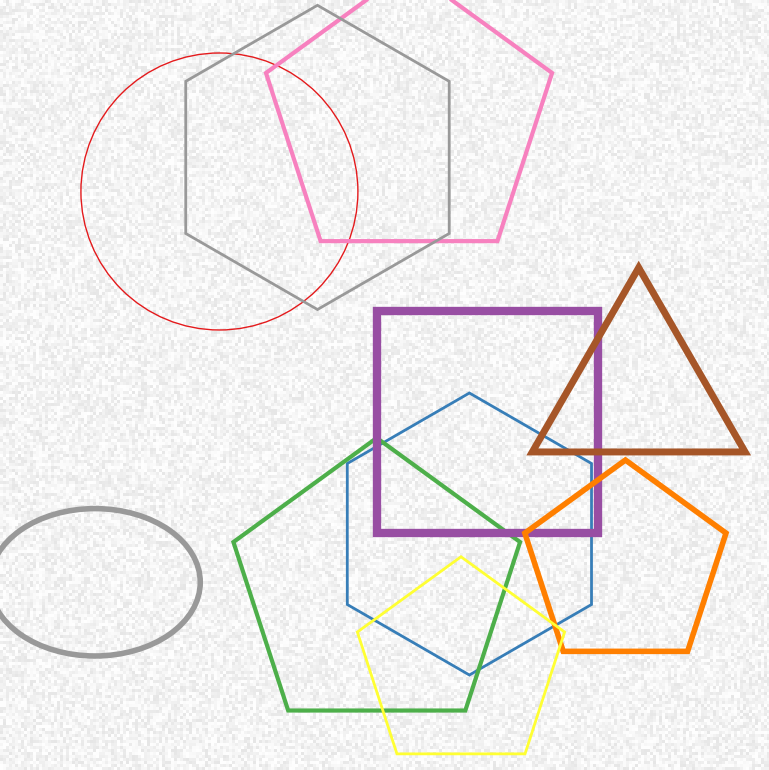[{"shape": "circle", "thickness": 0.5, "radius": 0.9, "center": [0.285, 0.751]}, {"shape": "hexagon", "thickness": 1, "radius": 0.92, "center": [0.61, 0.306]}, {"shape": "pentagon", "thickness": 1.5, "radius": 0.98, "center": [0.489, 0.236]}, {"shape": "square", "thickness": 3, "radius": 0.72, "center": [0.633, 0.452]}, {"shape": "pentagon", "thickness": 2, "radius": 0.69, "center": [0.812, 0.265]}, {"shape": "pentagon", "thickness": 1, "radius": 0.71, "center": [0.599, 0.135]}, {"shape": "triangle", "thickness": 2.5, "radius": 0.8, "center": [0.829, 0.493]}, {"shape": "pentagon", "thickness": 1.5, "radius": 0.98, "center": [0.531, 0.845]}, {"shape": "oval", "thickness": 2, "radius": 0.68, "center": [0.123, 0.244]}, {"shape": "hexagon", "thickness": 1, "radius": 0.99, "center": [0.412, 0.796]}]